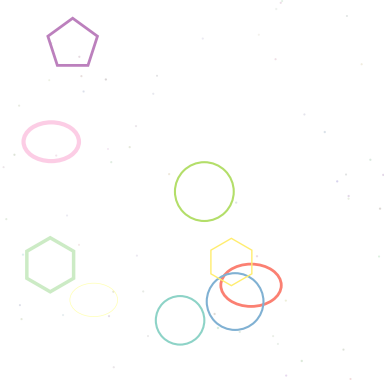[{"shape": "circle", "thickness": 1.5, "radius": 0.32, "center": [0.468, 0.168]}, {"shape": "oval", "thickness": 0.5, "radius": 0.31, "center": [0.244, 0.221]}, {"shape": "oval", "thickness": 2, "radius": 0.39, "center": [0.652, 0.259]}, {"shape": "circle", "thickness": 1.5, "radius": 0.37, "center": [0.611, 0.217]}, {"shape": "circle", "thickness": 1.5, "radius": 0.38, "center": [0.531, 0.502]}, {"shape": "oval", "thickness": 3, "radius": 0.36, "center": [0.133, 0.632]}, {"shape": "pentagon", "thickness": 2, "radius": 0.34, "center": [0.189, 0.885]}, {"shape": "hexagon", "thickness": 2.5, "radius": 0.35, "center": [0.13, 0.312]}, {"shape": "hexagon", "thickness": 1, "radius": 0.31, "center": [0.601, 0.319]}]